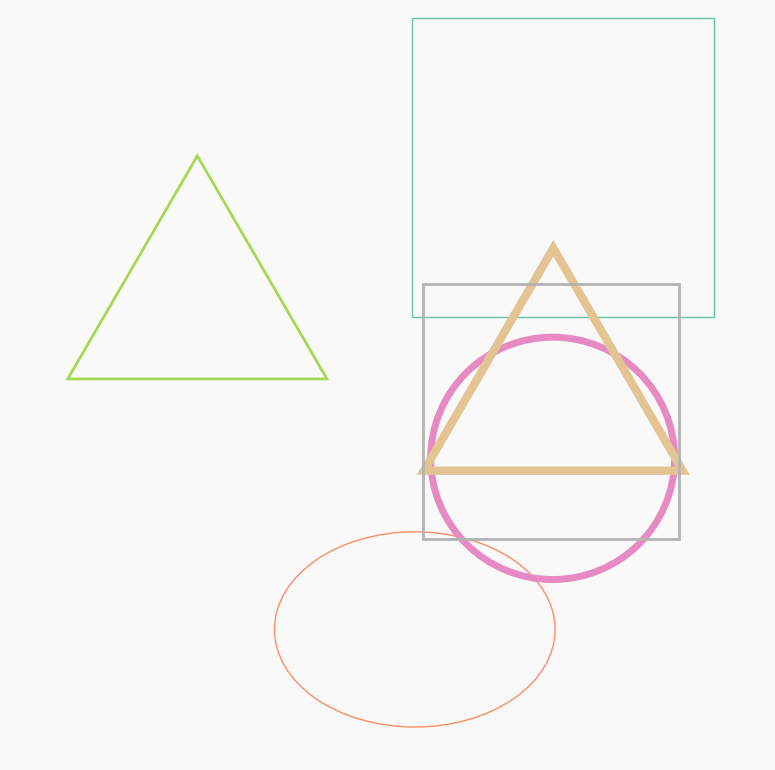[{"shape": "square", "thickness": 0.5, "radius": 0.97, "center": [0.727, 0.782]}, {"shape": "oval", "thickness": 0.5, "radius": 0.91, "center": [0.535, 0.183]}, {"shape": "circle", "thickness": 2.5, "radius": 0.79, "center": [0.713, 0.405]}, {"shape": "triangle", "thickness": 1, "radius": 0.97, "center": [0.255, 0.604]}, {"shape": "triangle", "thickness": 3, "radius": 0.96, "center": [0.714, 0.485]}, {"shape": "square", "thickness": 1, "radius": 0.83, "center": [0.711, 0.465]}]